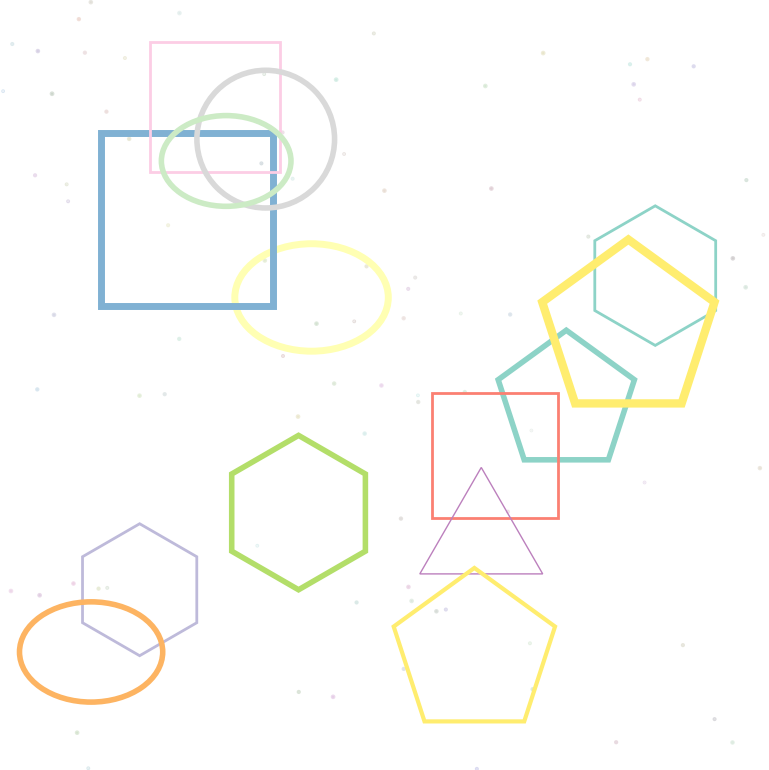[{"shape": "hexagon", "thickness": 1, "radius": 0.45, "center": [0.851, 0.642]}, {"shape": "pentagon", "thickness": 2, "radius": 0.47, "center": [0.735, 0.478]}, {"shape": "oval", "thickness": 2.5, "radius": 0.5, "center": [0.405, 0.614]}, {"shape": "hexagon", "thickness": 1, "radius": 0.43, "center": [0.181, 0.234]}, {"shape": "square", "thickness": 1, "radius": 0.41, "center": [0.643, 0.408]}, {"shape": "square", "thickness": 2.5, "radius": 0.56, "center": [0.242, 0.715]}, {"shape": "oval", "thickness": 2, "radius": 0.46, "center": [0.118, 0.153]}, {"shape": "hexagon", "thickness": 2, "radius": 0.5, "center": [0.388, 0.334]}, {"shape": "square", "thickness": 1, "radius": 0.42, "center": [0.279, 0.861]}, {"shape": "circle", "thickness": 2, "radius": 0.45, "center": [0.345, 0.819]}, {"shape": "triangle", "thickness": 0.5, "radius": 0.46, "center": [0.625, 0.301]}, {"shape": "oval", "thickness": 2, "radius": 0.42, "center": [0.294, 0.791]}, {"shape": "pentagon", "thickness": 1.5, "radius": 0.55, "center": [0.616, 0.152]}, {"shape": "pentagon", "thickness": 3, "radius": 0.59, "center": [0.816, 0.571]}]